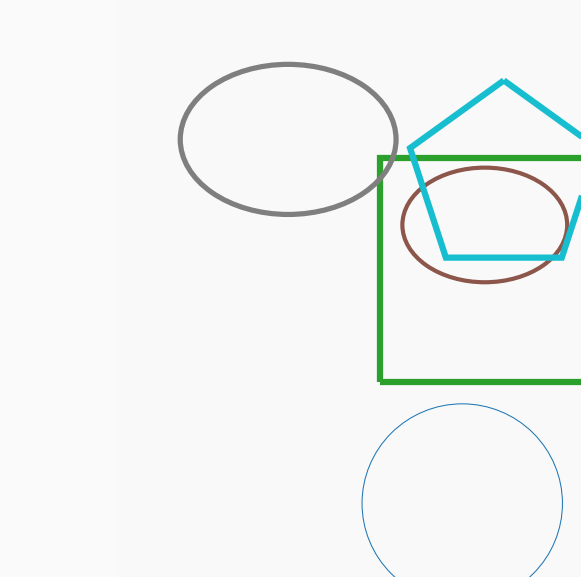[{"shape": "circle", "thickness": 0.5, "radius": 0.86, "center": [0.795, 0.127]}, {"shape": "square", "thickness": 3, "radius": 0.97, "center": [0.848, 0.532]}, {"shape": "oval", "thickness": 2, "radius": 0.71, "center": [0.834, 0.61]}, {"shape": "oval", "thickness": 2.5, "radius": 0.93, "center": [0.496, 0.758]}, {"shape": "pentagon", "thickness": 3, "radius": 0.85, "center": [0.867, 0.69]}]